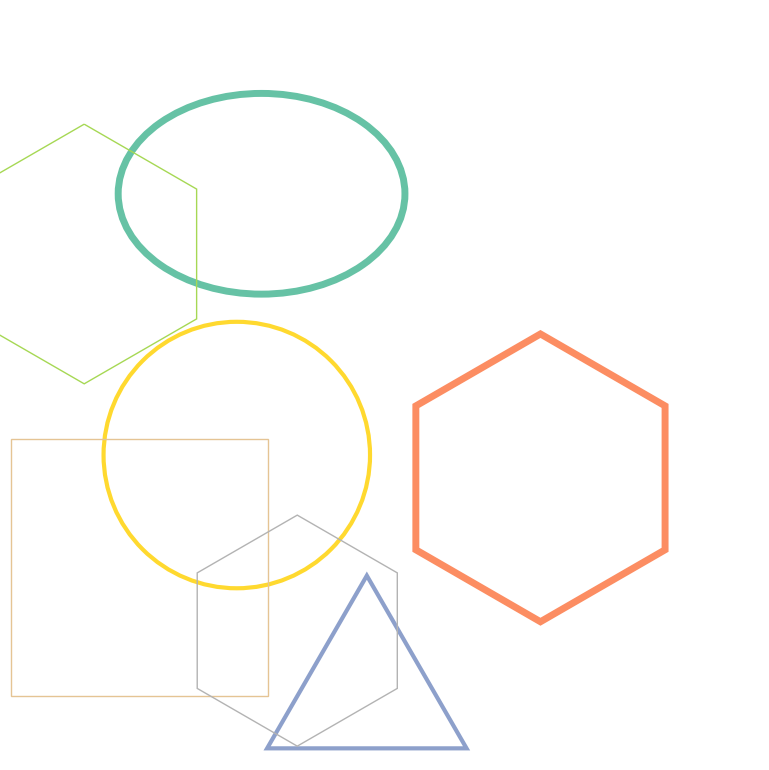[{"shape": "oval", "thickness": 2.5, "radius": 0.93, "center": [0.34, 0.748]}, {"shape": "hexagon", "thickness": 2.5, "radius": 0.93, "center": [0.702, 0.379]}, {"shape": "triangle", "thickness": 1.5, "radius": 0.75, "center": [0.476, 0.103]}, {"shape": "hexagon", "thickness": 0.5, "radius": 0.84, "center": [0.109, 0.67]}, {"shape": "circle", "thickness": 1.5, "radius": 0.87, "center": [0.308, 0.409]}, {"shape": "square", "thickness": 0.5, "radius": 0.83, "center": [0.182, 0.263]}, {"shape": "hexagon", "thickness": 0.5, "radius": 0.75, "center": [0.386, 0.181]}]